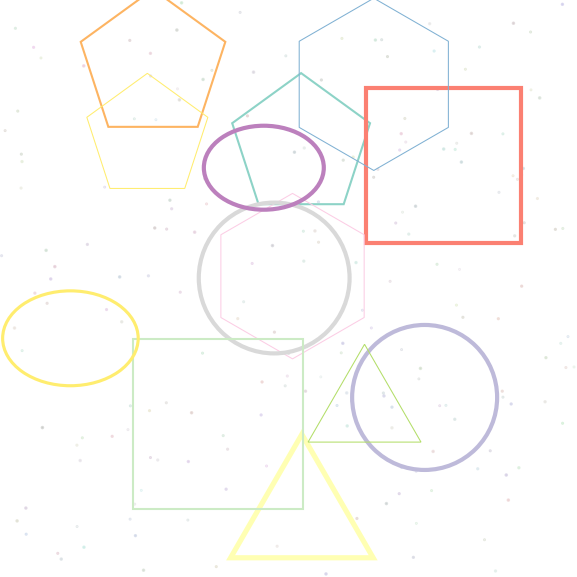[{"shape": "pentagon", "thickness": 1, "radius": 0.63, "center": [0.521, 0.747]}, {"shape": "triangle", "thickness": 2.5, "radius": 0.71, "center": [0.523, 0.105]}, {"shape": "circle", "thickness": 2, "radius": 0.63, "center": [0.735, 0.311]}, {"shape": "square", "thickness": 2, "radius": 0.67, "center": [0.769, 0.712]}, {"shape": "hexagon", "thickness": 0.5, "radius": 0.75, "center": [0.647, 0.853]}, {"shape": "pentagon", "thickness": 1, "radius": 0.66, "center": [0.265, 0.886]}, {"shape": "triangle", "thickness": 0.5, "radius": 0.56, "center": [0.631, 0.29]}, {"shape": "hexagon", "thickness": 0.5, "radius": 0.72, "center": [0.507, 0.521]}, {"shape": "circle", "thickness": 2, "radius": 0.65, "center": [0.475, 0.518]}, {"shape": "oval", "thickness": 2, "radius": 0.52, "center": [0.457, 0.709]}, {"shape": "square", "thickness": 1, "radius": 0.74, "center": [0.377, 0.265]}, {"shape": "pentagon", "thickness": 0.5, "radius": 0.55, "center": [0.255, 0.762]}, {"shape": "oval", "thickness": 1.5, "radius": 0.59, "center": [0.122, 0.413]}]